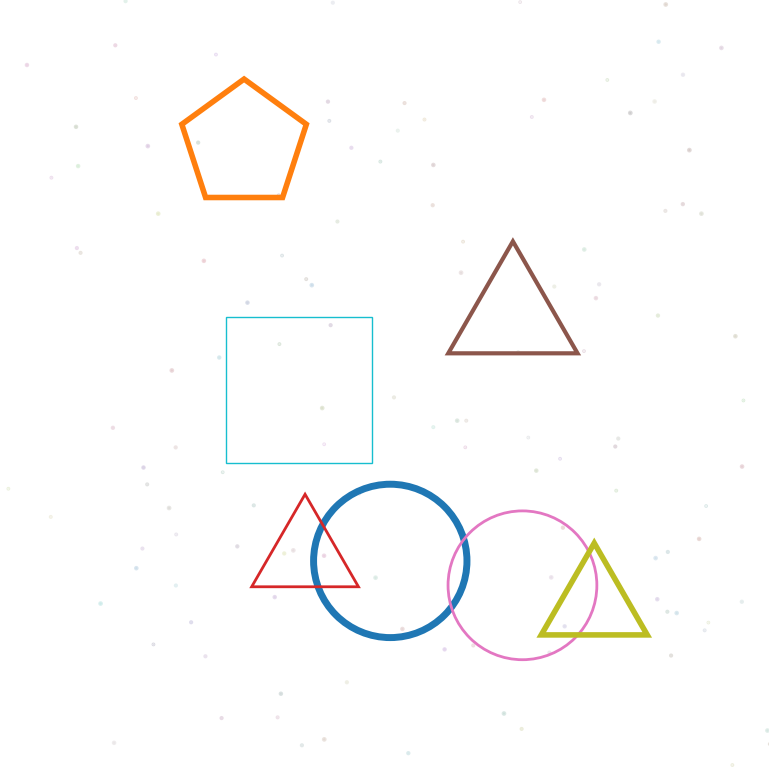[{"shape": "circle", "thickness": 2.5, "radius": 0.5, "center": [0.507, 0.272]}, {"shape": "pentagon", "thickness": 2, "radius": 0.43, "center": [0.317, 0.812]}, {"shape": "triangle", "thickness": 1, "radius": 0.4, "center": [0.396, 0.278]}, {"shape": "triangle", "thickness": 1.5, "radius": 0.48, "center": [0.666, 0.59]}, {"shape": "circle", "thickness": 1, "radius": 0.48, "center": [0.679, 0.24]}, {"shape": "triangle", "thickness": 2, "radius": 0.4, "center": [0.772, 0.215]}, {"shape": "square", "thickness": 0.5, "radius": 0.48, "center": [0.388, 0.493]}]